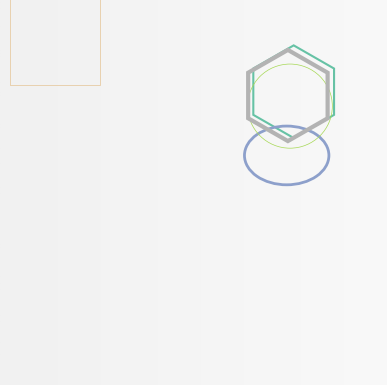[{"shape": "hexagon", "thickness": 1.5, "radius": 0.6, "center": [0.758, 0.762]}, {"shape": "oval", "thickness": 2, "radius": 0.54, "center": [0.74, 0.596]}, {"shape": "circle", "thickness": 0.5, "radius": 0.55, "center": [0.748, 0.724]}, {"shape": "square", "thickness": 0.5, "radius": 0.58, "center": [0.142, 0.897]}, {"shape": "hexagon", "thickness": 3, "radius": 0.59, "center": [0.743, 0.752]}]